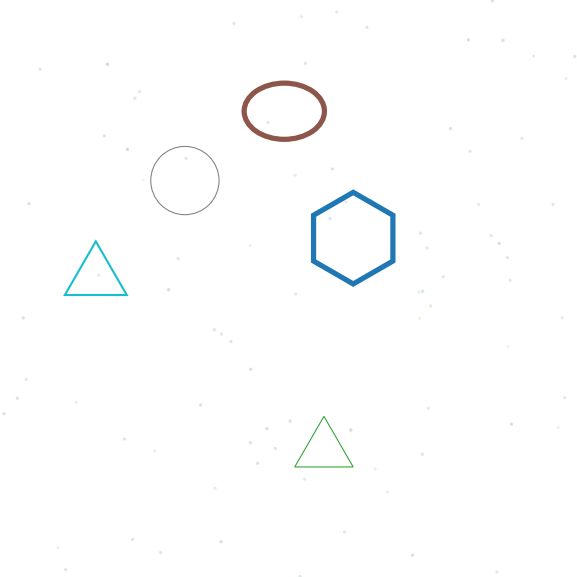[{"shape": "hexagon", "thickness": 2.5, "radius": 0.4, "center": [0.612, 0.587]}, {"shape": "triangle", "thickness": 0.5, "radius": 0.29, "center": [0.561, 0.22]}, {"shape": "oval", "thickness": 2.5, "radius": 0.35, "center": [0.492, 0.807]}, {"shape": "circle", "thickness": 0.5, "radius": 0.3, "center": [0.32, 0.686]}, {"shape": "triangle", "thickness": 1, "radius": 0.31, "center": [0.166, 0.519]}]